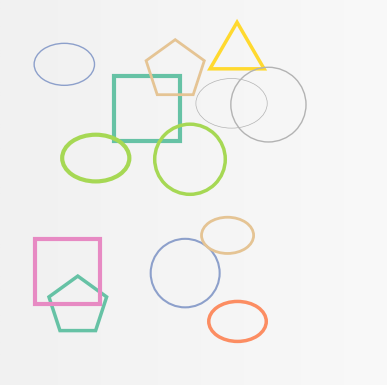[{"shape": "pentagon", "thickness": 2.5, "radius": 0.39, "center": [0.201, 0.205]}, {"shape": "square", "thickness": 3, "radius": 0.42, "center": [0.379, 0.718]}, {"shape": "oval", "thickness": 2.5, "radius": 0.37, "center": [0.613, 0.165]}, {"shape": "oval", "thickness": 1, "radius": 0.39, "center": [0.166, 0.833]}, {"shape": "circle", "thickness": 1.5, "radius": 0.45, "center": [0.478, 0.291]}, {"shape": "square", "thickness": 3, "radius": 0.42, "center": [0.175, 0.295]}, {"shape": "oval", "thickness": 3, "radius": 0.43, "center": [0.247, 0.589]}, {"shape": "circle", "thickness": 2.5, "radius": 0.46, "center": [0.49, 0.586]}, {"shape": "triangle", "thickness": 2.5, "radius": 0.4, "center": [0.612, 0.862]}, {"shape": "pentagon", "thickness": 2, "radius": 0.39, "center": [0.452, 0.818]}, {"shape": "oval", "thickness": 2, "radius": 0.34, "center": [0.587, 0.389]}, {"shape": "circle", "thickness": 1, "radius": 0.49, "center": [0.693, 0.728]}, {"shape": "oval", "thickness": 0.5, "radius": 0.46, "center": [0.598, 0.732]}]